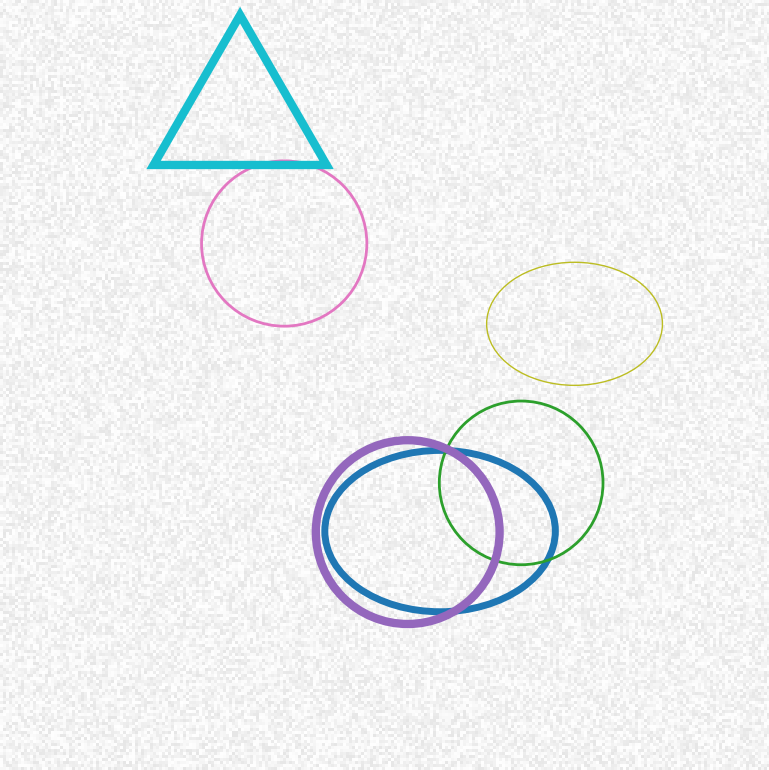[{"shape": "oval", "thickness": 2.5, "radius": 0.75, "center": [0.572, 0.31]}, {"shape": "circle", "thickness": 1, "radius": 0.53, "center": [0.677, 0.373]}, {"shape": "circle", "thickness": 3, "radius": 0.6, "center": [0.529, 0.309]}, {"shape": "circle", "thickness": 1, "radius": 0.54, "center": [0.369, 0.684]}, {"shape": "oval", "thickness": 0.5, "radius": 0.57, "center": [0.746, 0.579]}, {"shape": "triangle", "thickness": 3, "radius": 0.65, "center": [0.312, 0.851]}]